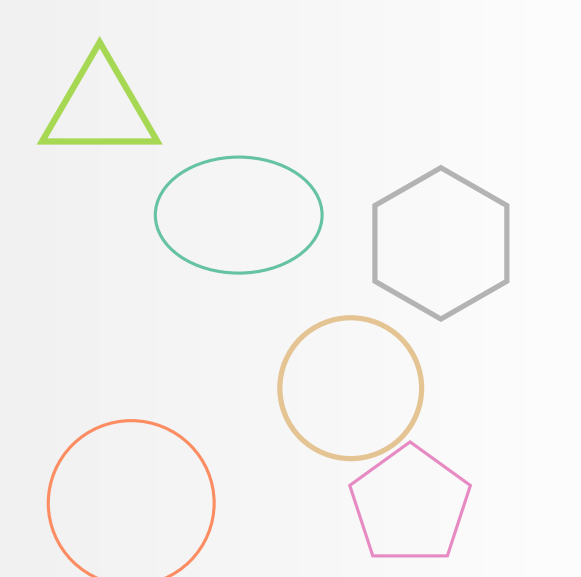[{"shape": "oval", "thickness": 1.5, "radius": 0.72, "center": [0.411, 0.627]}, {"shape": "circle", "thickness": 1.5, "radius": 0.71, "center": [0.226, 0.128]}, {"shape": "pentagon", "thickness": 1.5, "radius": 0.55, "center": [0.706, 0.125]}, {"shape": "triangle", "thickness": 3, "radius": 0.57, "center": [0.172, 0.811]}, {"shape": "circle", "thickness": 2.5, "radius": 0.61, "center": [0.603, 0.327]}, {"shape": "hexagon", "thickness": 2.5, "radius": 0.66, "center": [0.759, 0.578]}]